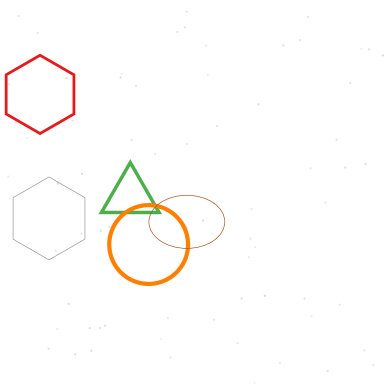[{"shape": "hexagon", "thickness": 2, "radius": 0.51, "center": [0.104, 0.755]}, {"shape": "triangle", "thickness": 2.5, "radius": 0.43, "center": [0.338, 0.491]}, {"shape": "circle", "thickness": 3, "radius": 0.51, "center": [0.386, 0.365]}, {"shape": "oval", "thickness": 0.5, "radius": 0.49, "center": [0.485, 0.424]}, {"shape": "hexagon", "thickness": 0.5, "radius": 0.54, "center": [0.127, 0.433]}]